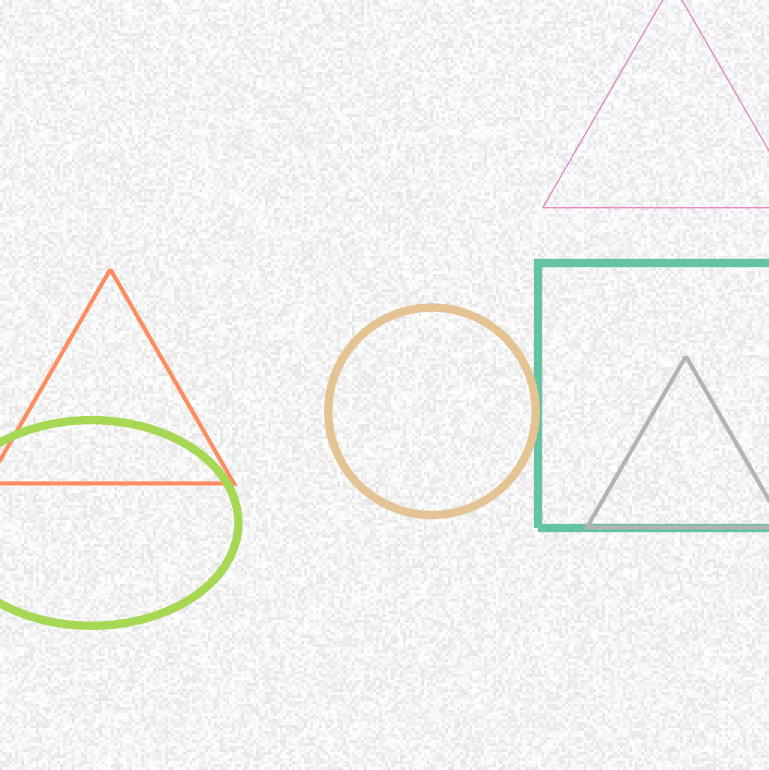[{"shape": "square", "thickness": 3, "radius": 0.86, "center": [0.871, 0.486]}, {"shape": "triangle", "thickness": 1.5, "radius": 0.93, "center": [0.143, 0.465]}, {"shape": "triangle", "thickness": 0.5, "radius": 0.97, "center": [0.873, 0.827]}, {"shape": "oval", "thickness": 3, "radius": 0.95, "center": [0.119, 0.321]}, {"shape": "circle", "thickness": 3, "radius": 0.67, "center": [0.561, 0.466]}, {"shape": "triangle", "thickness": 1.5, "radius": 0.74, "center": [0.891, 0.389]}]